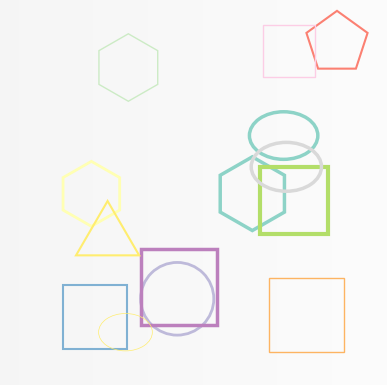[{"shape": "oval", "thickness": 2.5, "radius": 0.44, "center": [0.732, 0.648]}, {"shape": "hexagon", "thickness": 2.5, "radius": 0.48, "center": [0.651, 0.497]}, {"shape": "hexagon", "thickness": 2, "radius": 0.42, "center": [0.236, 0.497]}, {"shape": "circle", "thickness": 2, "radius": 0.47, "center": [0.457, 0.224]}, {"shape": "pentagon", "thickness": 1.5, "radius": 0.41, "center": [0.87, 0.889]}, {"shape": "square", "thickness": 1.5, "radius": 0.42, "center": [0.245, 0.177]}, {"shape": "square", "thickness": 1, "radius": 0.48, "center": [0.792, 0.182]}, {"shape": "square", "thickness": 3, "radius": 0.44, "center": [0.759, 0.479]}, {"shape": "square", "thickness": 1, "radius": 0.34, "center": [0.746, 0.867]}, {"shape": "oval", "thickness": 2.5, "radius": 0.45, "center": [0.739, 0.567]}, {"shape": "square", "thickness": 2.5, "radius": 0.49, "center": [0.462, 0.255]}, {"shape": "hexagon", "thickness": 1, "radius": 0.44, "center": [0.331, 0.825]}, {"shape": "triangle", "thickness": 1.5, "radius": 0.47, "center": [0.278, 0.384]}, {"shape": "oval", "thickness": 0.5, "radius": 0.35, "center": [0.324, 0.137]}]